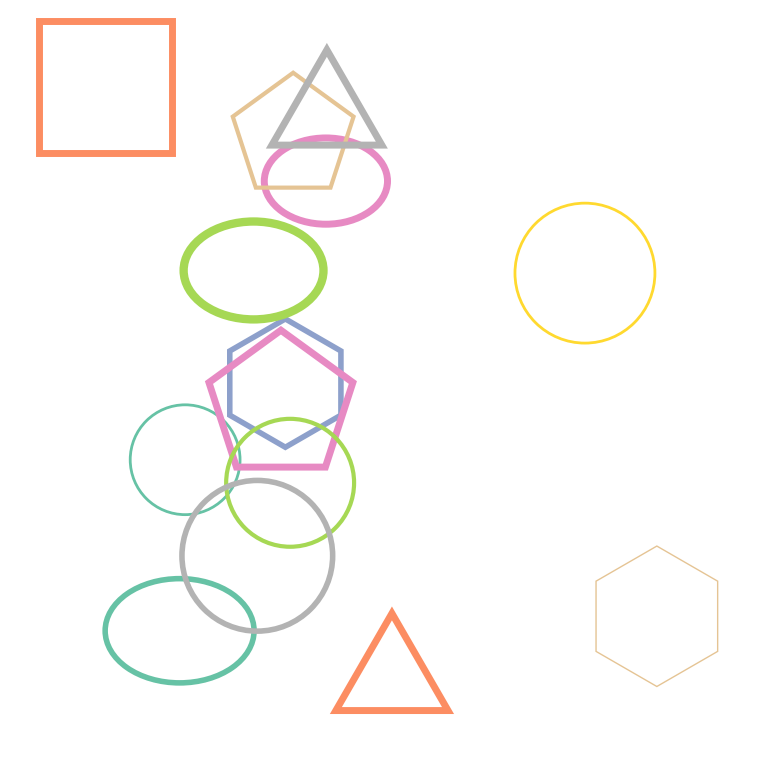[{"shape": "circle", "thickness": 1, "radius": 0.36, "center": [0.24, 0.403]}, {"shape": "oval", "thickness": 2, "radius": 0.48, "center": [0.233, 0.181]}, {"shape": "triangle", "thickness": 2.5, "radius": 0.42, "center": [0.509, 0.119]}, {"shape": "square", "thickness": 2.5, "radius": 0.43, "center": [0.137, 0.887]}, {"shape": "hexagon", "thickness": 2, "radius": 0.42, "center": [0.371, 0.503]}, {"shape": "pentagon", "thickness": 2.5, "radius": 0.49, "center": [0.365, 0.473]}, {"shape": "oval", "thickness": 2.5, "radius": 0.4, "center": [0.423, 0.765]}, {"shape": "oval", "thickness": 3, "radius": 0.45, "center": [0.329, 0.649]}, {"shape": "circle", "thickness": 1.5, "radius": 0.42, "center": [0.377, 0.373]}, {"shape": "circle", "thickness": 1, "radius": 0.45, "center": [0.76, 0.645]}, {"shape": "pentagon", "thickness": 1.5, "radius": 0.41, "center": [0.381, 0.823]}, {"shape": "hexagon", "thickness": 0.5, "radius": 0.46, "center": [0.853, 0.2]}, {"shape": "circle", "thickness": 2, "radius": 0.49, "center": [0.334, 0.278]}, {"shape": "triangle", "thickness": 2.5, "radius": 0.41, "center": [0.424, 0.853]}]